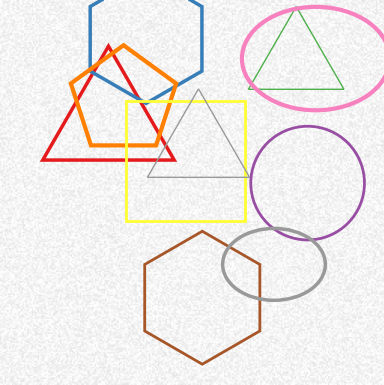[{"shape": "triangle", "thickness": 2.5, "radius": 0.99, "center": [0.282, 0.683]}, {"shape": "hexagon", "thickness": 2.5, "radius": 0.84, "center": [0.379, 0.899]}, {"shape": "triangle", "thickness": 1, "radius": 0.72, "center": [0.769, 0.84]}, {"shape": "circle", "thickness": 2, "radius": 0.74, "center": [0.799, 0.524]}, {"shape": "pentagon", "thickness": 3, "radius": 0.72, "center": [0.321, 0.739]}, {"shape": "square", "thickness": 2, "radius": 0.78, "center": [0.482, 0.582]}, {"shape": "hexagon", "thickness": 2, "radius": 0.86, "center": [0.525, 0.227]}, {"shape": "oval", "thickness": 3, "radius": 0.96, "center": [0.82, 0.848]}, {"shape": "triangle", "thickness": 1, "radius": 0.77, "center": [0.516, 0.616]}, {"shape": "oval", "thickness": 2.5, "radius": 0.67, "center": [0.712, 0.313]}]